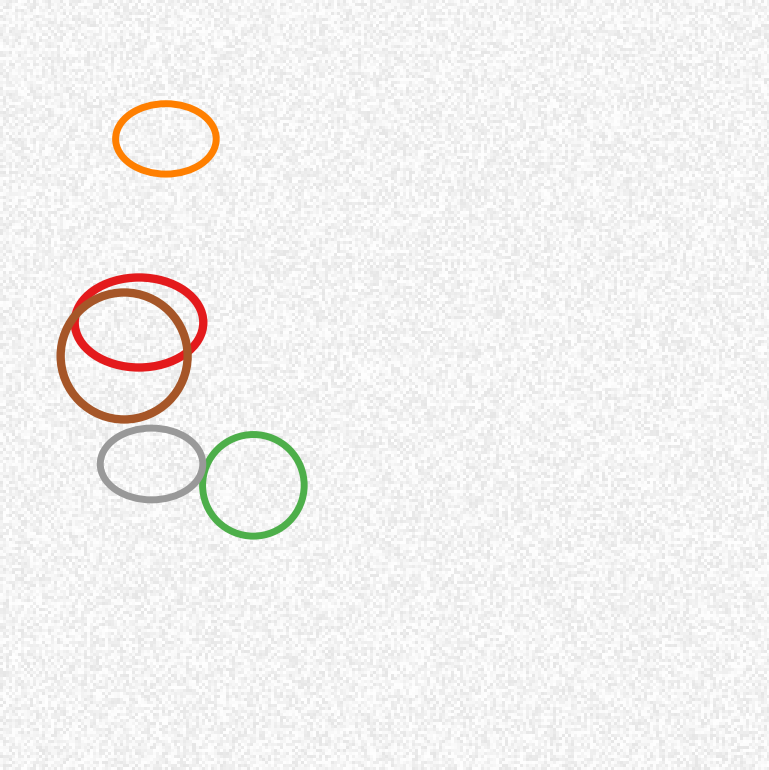[{"shape": "oval", "thickness": 3, "radius": 0.42, "center": [0.181, 0.581]}, {"shape": "circle", "thickness": 2.5, "radius": 0.33, "center": [0.329, 0.37]}, {"shape": "oval", "thickness": 2.5, "radius": 0.33, "center": [0.215, 0.82]}, {"shape": "circle", "thickness": 3, "radius": 0.41, "center": [0.161, 0.538]}, {"shape": "oval", "thickness": 2.5, "radius": 0.33, "center": [0.197, 0.397]}]